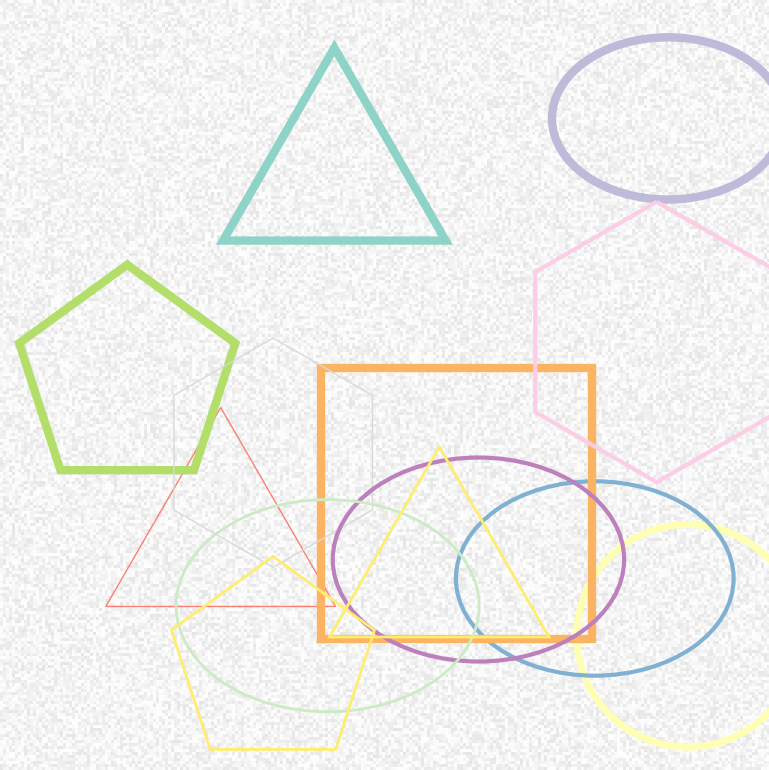[{"shape": "triangle", "thickness": 3, "radius": 0.83, "center": [0.434, 0.771]}, {"shape": "circle", "thickness": 2.5, "radius": 0.72, "center": [0.894, 0.174]}, {"shape": "oval", "thickness": 3, "radius": 0.75, "center": [0.867, 0.846]}, {"shape": "triangle", "thickness": 0.5, "radius": 0.86, "center": [0.287, 0.299]}, {"shape": "oval", "thickness": 1.5, "radius": 0.9, "center": [0.772, 0.249]}, {"shape": "square", "thickness": 3, "radius": 0.88, "center": [0.593, 0.346]}, {"shape": "pentagon", "thickness": 3, "radius": 0.74, "center": [0.165, 0.509]}, {"shape": "hexagon", "thickness": 1.5, "radius": 0.91, "center": [0.853, 0.556]}, {"shape": "hexagon", "thickness": 0.5, "radius": 0.74, "center": [0.355, 0.412]}, {"shape": "oval", "thickness": 1.5, "radius": 0.95, "center": [0.621, 0.273]}, {"shape": "oval", "thickness": 1, "radius": 0.98, "center": [0.426, 0.213]}, {"shape": "triangle", "thickness": 1, "radius": 0.82, "center": [0.57, 0.255]}, {"shape": "pentagon", "thickness": 1, "radius": 0.69, "center": [0.354, 0.139]}]